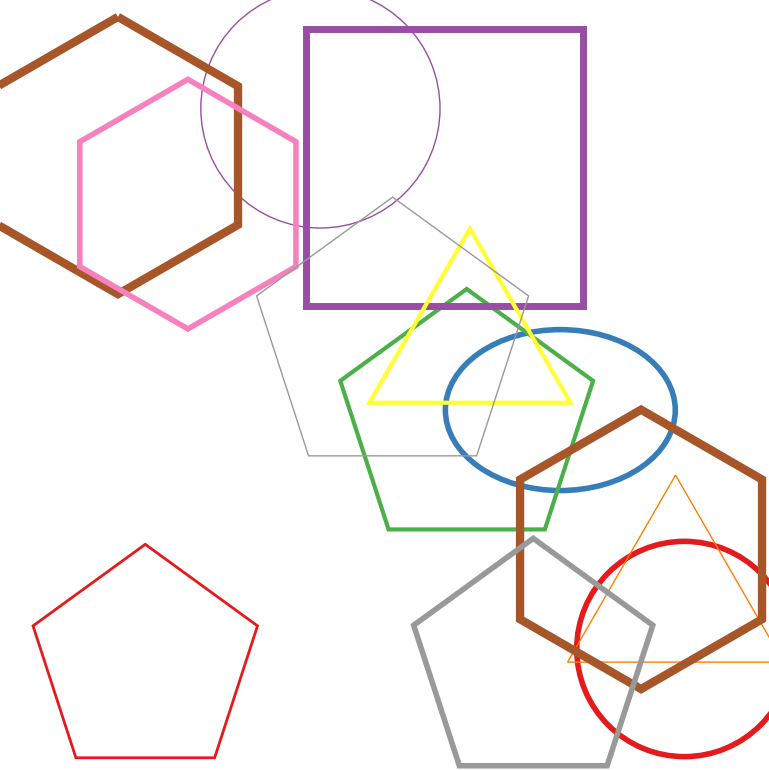[{"shape": "circle", "thickness": 2, "radius": 0.7, "center": [0.889, 0.157]}, {"shape": "pentagon", "thickness": 1, "radius": 0.77, "center": [0.189, 0.14]}, {"shape": "oval", "thickness": 2, "radius": 0.75, "center": [0.728, 0.467]}, {"shape": "pentagon", "thickness": 1.5, "radius": 0.86, "center": [0.606, 0.452]}, {"shape": "circle", "thickness": 0.5, "radius": 0.78, "center": [0.416, 0.859]}, {"shape": "square", "thickness": 2.5, "radius": 0.9, "center": [0.577, 0.782]}, {"shape": "triangle", "thickness": 0.5, "radius": 0.81, "center": [0.877, 0.221]}, {"shape": "triangle", "thickness": 1.5, "radius": 0.75, "center": [0.61, 0.552]}, {"shape": "hexagon", "thickness": 3, "radius": 0.9, "center": [0.153, 0.798]}, {"shape": "hexagon", "thickness": 3, "radius": 0.91, "center": [0.833, 0.287]}, {"shape": "hexagon", "thickness": 2, "radius": 0.81, "center": [0.244, 0.735]}, {"shape": "pentagon", "thickness": 2, "radius": 0.82, "center": [0.693, 0.138]}, {"shape": "pentagon", "thickness": 0.5, "radius": 0.93, "center": [0.51, 0.558]}]